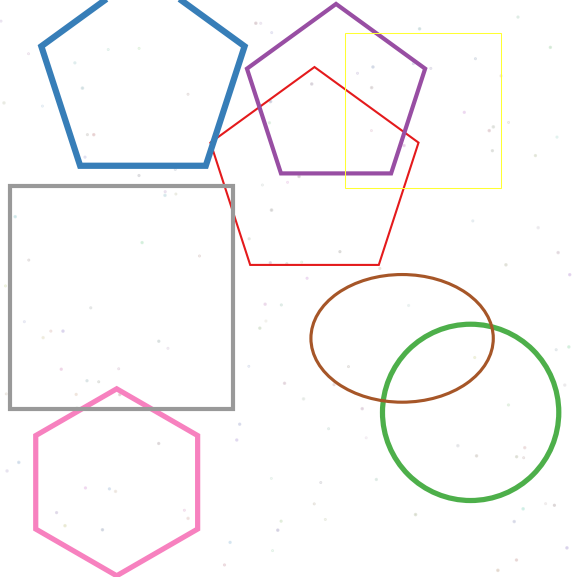[{"shape": "pentagon", "thickness": 1, "radius": 0.95, "center": [0.545, 0.694]}, {"shape": "pentagon", "thickness": 3, "radius": 0.93, "center": [0.248, 0.862]}, {"shape": "circle", "thickness": 2.5, "radius": 0.76, "center": [0.815, 0.285]}, {"shape": "pentagon", "thickness": 2, "radius": 0.81, "center": [0.582, 0.83]}, {"shape": "square", "thickness": 0.5, "radius": 0.67, "center": [0.733, 0.808]}, {"shape": "oval", "thickness": 1.5, "radius": 0.79, "center": [0.696, 0.413]}, {"shape": "hexagon", "thickness": 2.5, "radius": 0.81, "center": [0.202, 0.164]}, {"shape": "square", "thickness": 2, "radius": 0.96, "center": [0.21, 0.484]}]